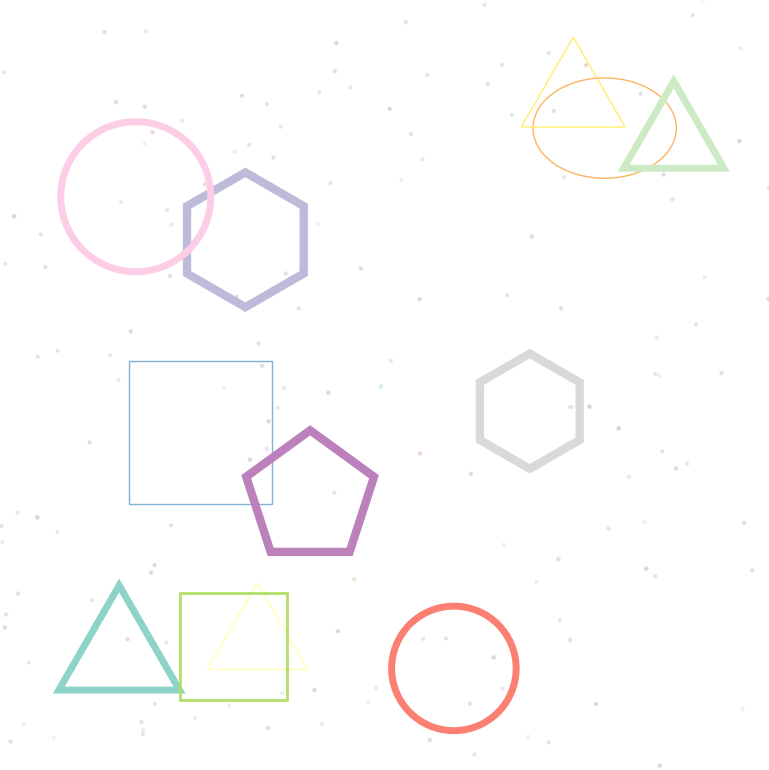[{"shape": "triangle", "thickness": 2.5, "radius": 0.45, "center": [0.155, 0.149]}, {"shape": "triangle", "thickness": 0.5, "radius": 0.37, "center": [0.334, 0.168]}, {"shape": "hexagon", "thickness": 3, "radius": 0.44, "center": [0.319, 0.689]}, {"shape": "circle", "thickness": 2.5, "radius": 0.4, "center": [0.589, 0.132]}, {"shape": "square", "thickness": 0.5, "radius": 0.46, "center": [0.26, 0.439]}, {"shape": "oval", "thickness": 0.5, "radius": 0.47, "center": [0.785, 0.834]}, {"shape": "square", "thickness": 1, "radius": 0.35, "center": [0.304, 0.161]}, {"shape": "circle", "thickness": 2.5, "radius": 0.49, "center": [0.176, 0.745]}, {"shape": "hexagon", "thickness": 3, "radius": 0.37, "center": [0.688, 0.466]}, {"shape": "pentagon", "thickness": 3, "radius": 0.44, "center": [0.403, 0.354]}, {"shape": "triangle", "thickness": 2.5, "radius": 0.38, "center": [0.875, 0.819]}, {"shape": "triangle", "thickness": 0.5, "radius": 0.39, "center": [0.744, 0.874]}]